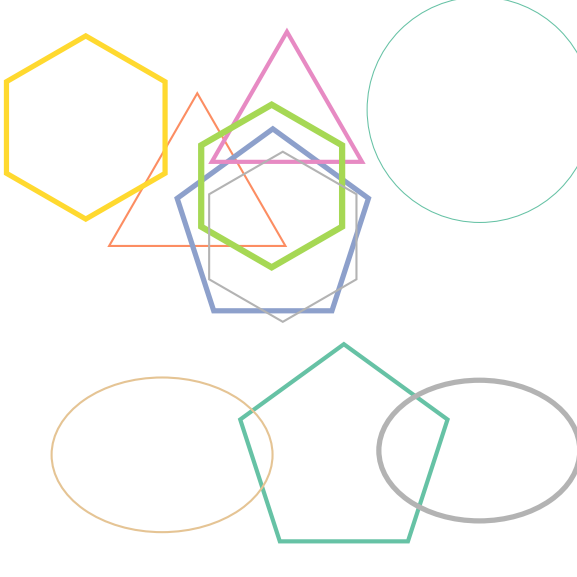[{"shape": "pentagon", "thickness": 2, "radius": 0.94, "center": [0.595, 0.214]}, {"shape": "circle", "thickness": 0.5, "radius": 0.98, "center": [0.831, 0.809]}, {"shape": "triangle", "thickness": 1, "radius": 0.88, "center": [0.342, 0.661]}, {"shape": "pentagon", "thickness": 2.5, "radius": 0.87, "center": [0.472, 0.602]}, {"shape": "triangle", "thickness": 2, "radius": 0.75, "center": [0.497, 0.794]}, {"shape": "hexagon", "thickness": 3, "radius": 0.7, "center": [0.47, 0.677]}, {"shape": "hexagon", "thickness": 2.5, "radius": 0.79, "center": [0.149, 0.778]}, {"shape": "oval", "thickness": 1, "radius": 0.96, "center": [0.281, 0.212]}, {"shape": "oval", "thickness": 2.5, "radius": 0.87, "center": [0.83, 0.219]}, {"shape": "hexagon", "thickness": 1, "radius": 0.74, "center": [0.49, 0.589]}]